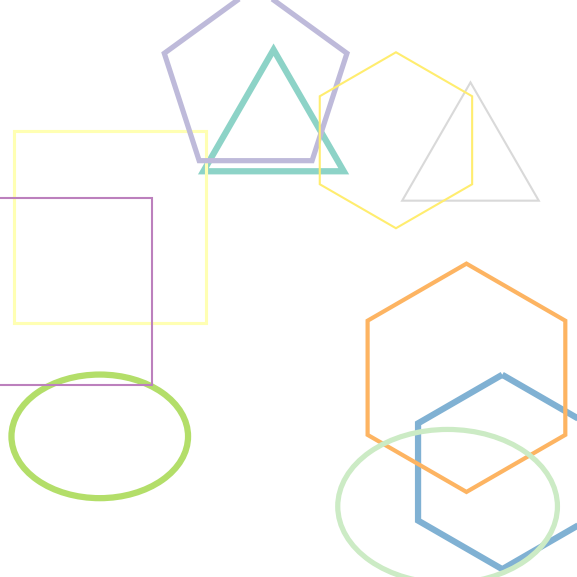[{"shape": "triangle", "thickness": 3, "radius": 0.7, "center": [0.474, 0.773]}, {"shape": "square", "thickness": 1.5, "radius": 0.83, "center": [0.19, 0.606]}, {"shape": "pentagon", "thickness": 2.5, "radius": 0.83, "center": [0.443, 0.855]}, {"shape": "hexagon", "thickness": 3, "radius": 0.84, "center": [0.87, 0.182]}, {"shape": "hexagon", "thickness": 2, "radius": 0.99, "center": [0.808, 0.345]}, {"shape": "oval", "thickness": 3, "radius": 0.76, "center": [0.173, 0.244]}, {"shape": "triangle", "thickness": 1, "radius": 0.68, "center": [0.815, 0.72]}, {"shape": "square", "thickness": 1, "radius": 0.81, "center": [0.101, 0.494]}, {"shape": "oval", "thickness": 2.5, "radius": 0.95, "center": [0.775, 0.122]}, {"shape": "hexagon", "thickness": 1, "radius": 0.76, "center": [0.686, 0.756]}]